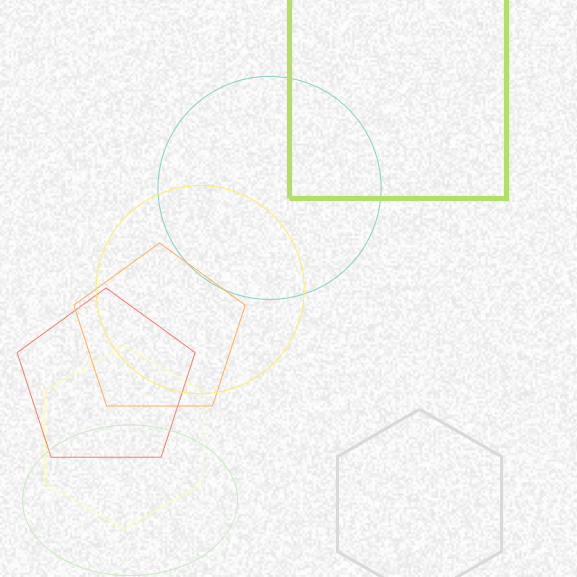[{"shape": "circle", "thickness": 0.5, "radius": 0.97, "center": [0.467, 0.674]}, {"shape": "hexagon", "thickness": 0.5, "radius": 0.79, "center": [0.215, 0.242]}, {"shape": "pentagon", "thickness": 0.5, "radius": 0.81, "center": [0.184, 0.338]}, {"shape": "pentagon", "thickness": 0.5, "radius": 0.78, "center": [0.276, 0.422]}, {"shape": "square", "thickness": 2.5, "radius": 0.94, "center": [0.688, 0.845]}, {"shape": "hexagon", "thickness": 1.5, "radius": 0.82, "center": [0.726, 0.126]}, {"shape": "oval", "thickness": 0.5, "radius": 0.93, "center": [0.225, 0.133]}, {"shape": "circle", "thickness": 0.5, "radius": 0.9, "center": [0.347, 0.498]}]